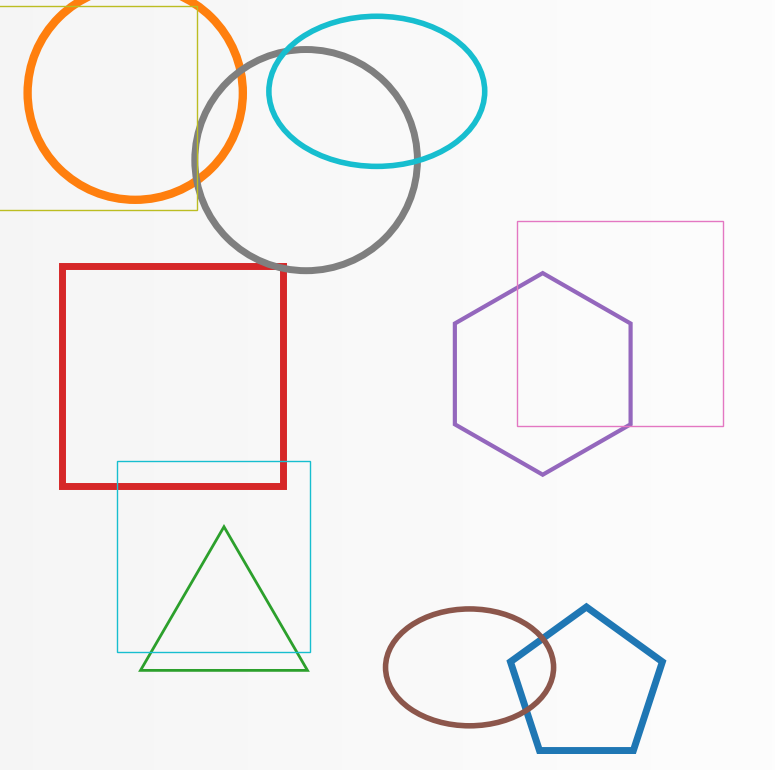[{"shape": "pentagon", "thickness": 2.5, "radius": 0.52, "center": [0.757, 0.109]}, {"shape": "circle", "thickness": 3, "radius": 0.69, "center": [0.174, 0.879]}, {"shape": "triangle", "thickness": 1, "radius": 0.62, "center": [0.289, 0.192]}, {"shape": "square", "thickness": 2.5, "radius": 0.71, "center": [0.222, 0.512]}, {"shape": "hexagon", "thickness": 1.5, "radius": 0.65, "center": [0.7, 0.514]}, {"shape": "oval", "thickness": 2, "radius": 0.54, "center": [0.606, 0.133]}, {"shape": "square", "thickness": 0.5, "radius": 0.66, "center": [0.799, 0.58]}, {"shape": "circle", "thickness": 2.5, "radius": 0.72, "center": [0.395, 0.792]}, {"shape": "square", "thickness": 0.5, "radius": 0.66, "center": [0.122, 0.86]}, {"shape": "square", "thickness": 0.5, "radius": 0.62, "center": [0.275, 0.277]}, {"shape": "oval", "thickness": 2, "radius": 0.7, "center": [0.486, 0.881]}]